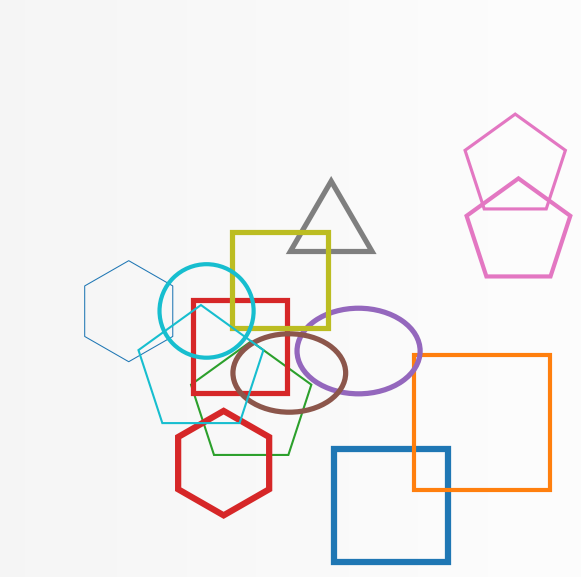[{"shape": "square", "thickness": 3, "radius": 0.49, "center": [0.672, 0.124]}, {"shape": "hexagon", "thickness": 0.5, "radius": 0.44, "center": [0.221, 0.46]}, {"shape": "square", "thickness": 2, "radius": 0.59, "center": [0.829, 0.268]}, {"shape": "pentagon", "thickness": 1, "radius": 0.54, "center": [0.432, 0.299]}, {"shape": "hexagon", "thickness": 3, "radius": 0.45, "center": [0.385, 0.197]}, {"shape": "square", "thickness": 2.5, "radius": 0.4, "center": [0.413, 0.399]}, {"shape": "oval", "thickness": 2.5, "radius": 0.53, "center": [0.617, 0.391]}, {"shape": "oval", "thickness": 2.5, "radius": 0.48, "center": [0.498, 0.353]}, {"shape": "pentagon", "thickness": 2, "radius": 0.47, "center": [0.892, 0.596]}, {"shape": "pentagon", "thickness": 1.5, "radius": 0.45, "center": [0.886, 0.711]}, {"shape": "triangle", "thickness": 2.5, "radius": 0.41, "center": [0.57, 0.604]}, {"shape": "square", "thickness": 2.5, "radius": 0.41, "center": [0.483, 0.515]}, {"shape": "circle", "thickness": 2, "radius": 0.4, "center": [0.355, 0.461]}, {"shape": "pentagon", "thickness": 1, "radius": 0.57, "center": [0.346, 0.358]}]